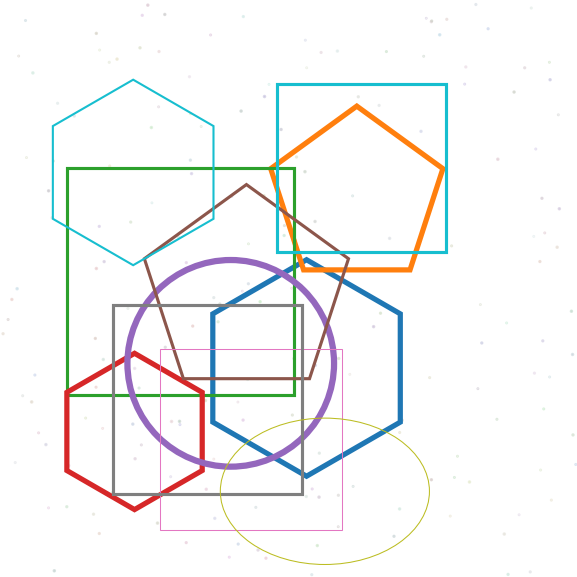[{"shape": "hexagon", "thickness": 2.5, "radius": 0.94, "center": [0.531, 0.362]}, {"shape": "pentagon", "thickness": 2.5, "radius": 0.78, "center": [0.618, 0.659]}, {"shape": "square", "thickness": 1.5, "radius": 0.98, "center": [0.313, 0.511]}, {"shape": "hexagon", "thickness": 2.5, "radius": 0.68, "center": [0.233, 0.252]}, {"shape": "circle", "thickness": 3, "radius": 0.89, "center": [0.4, 0.37]}, {"shape": "pentagon", "thickness": 1.5, "radius": 0.93, "center": [0.427, 0.494]}, {"shape": "square", "thickness": 0.5, "radius": 0.78, "center": [0.435, 0.239]}, {"shape": "square", "thickness": 1.5, "radius": 0.82, "center": [0.358, 0.307]}, {"shape": "oval", "thickness": 0.5, "radius": 0.91, "center": [0.563, 0.148]}, {"shape": "square", "thickness": 1.5, "radius": 0.73, "center": [0.625, 0.708]}, {"shape": "hexagon", "thickness": 1, "radius": 0.8, "center": [0.231, 0.701]}]